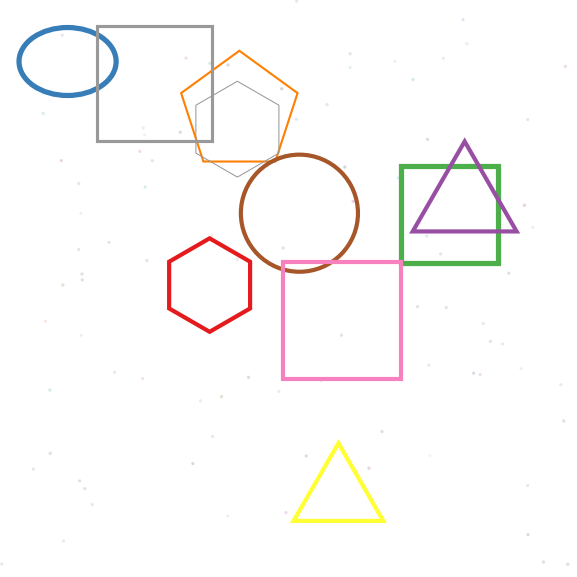[{"shape": "hexagon", "thickness": 2, "radius": 0.4, "center": [0.363, 0.505]}, {"shape": "oval", "thickness": 2.5, "radius": 0.42, "center": [0.117, 0.893]}, {"shape": "square", "thickness": 2.5, "radius": 0.42, "center": [0.779, 0.627]}, {"shape": "triangle", "thickness": 2, "radius": 0.52, "center": [0.805, 0.65]}, {"shape": "pentagon", "thickness": 1, "radius": 0.53, "center": [0.414, 0.805]}, {"shape": "triangle", "thickness": 2, "radius": 0.45, "center": [0.586, 0.142]}, {"shape": "circle", "thickness": 2, "radius": 0.51, "center": [0.518, 0.63]}, {"shape": "square", "thickness": 2, "radius": 0.51, "center": [0.593, 0.444]}, {"shape": "hexagon", "thickness": 0.5, "radius": 0.41, "center": [0.411, 0.775]}, {"shape": "square", "thickness": 1.5, "radius": 0.5, "center": [0.268, 0.854]}]